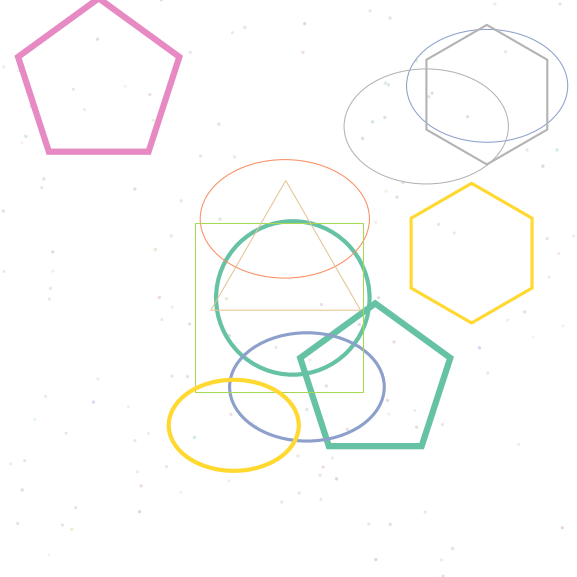[{"shape": "pentagon", "thickness": 3, "radius": 0.68, "center": [0.65, 0.337]}, {"shape": "circle", "thickness": 2, "radius": 0.66, "center": [0.507, 0.483]}, {"shape": "oval", "thickness": 0.5, "radius": 0.73, "center": [0.493, 0.62]}, {"shape": "oval", "thickness": 1.5, "radius": 0.67, "center": [0.531, 0.329]}, {"shape": "oval", "thickness": 0.5, "radius": 0.7, "center": [0.844, 0.851]}, {"shape": "pentagon", "thickness": 3, "radius": 0.73, "center": [0.171, 0.855]}, {"shape": "square", "thickness": 0.5, "radius": 0.73, "center": [0.483, 0.467]}, {"shape": "oval", "thickness": 2, "radius": 0.56, "center": [0.405, 0.263]}, {"shape": "hexagon", "thickness": 1.5, "radius": 0.6, "center": [0.817, 0.561]}, {"shape": "triangle", "thickness": 0.5, "radius": 0.75, "center": [0.495, 0.537]}, {"shape": "hexagon", "thickness": 1, "radius": 0.6, "center": [0.843, 0.835]}, {"shape": "oval", "thickness": 0.5, "radius": 0.71, "center": [0.738, 0.78]}]